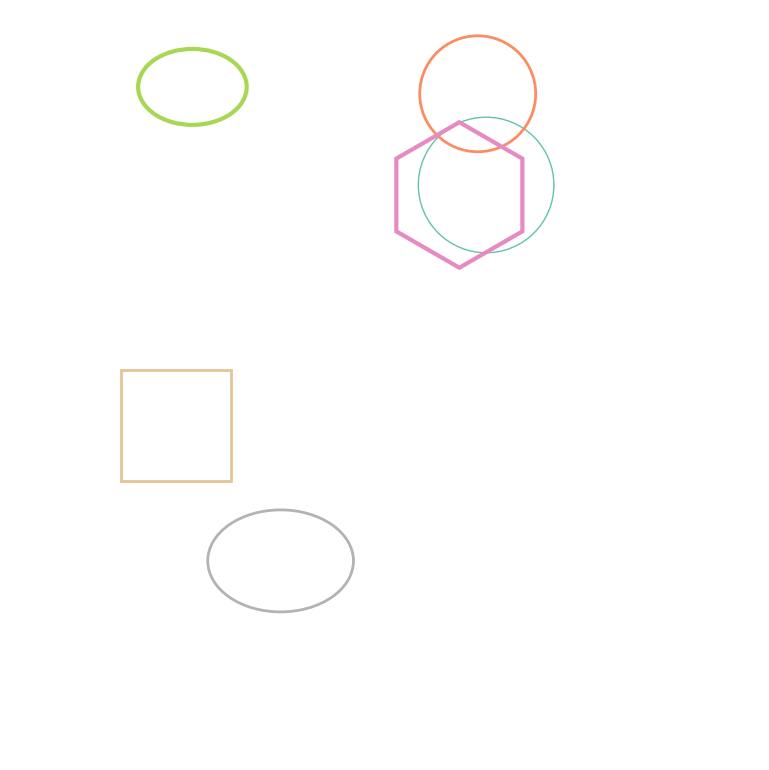[{"shape": "circle", "thickness": 0.5, "radius": 0.44, "center": [0.631, 0.76]}, {"shape": "circle", "thickness": 1, "radius": 0.38, "center": [0.62, 0.878]}, {"shape": "hexagon", "thickness": 1.5, "radius": 0.47, "center": [0.597, 0.747]}, {"shape": "oval", "thickness": 1.5, "radius": 0.35, "center": [0.25, 0.887]}, {"shape": "square", "thickness": 1, "radius": 0.36, "center": [0.229, 0.447]}, {"shape": "oval", "thickness": 1, "radius": 0.47, "center": [0.364, 0.272]}]